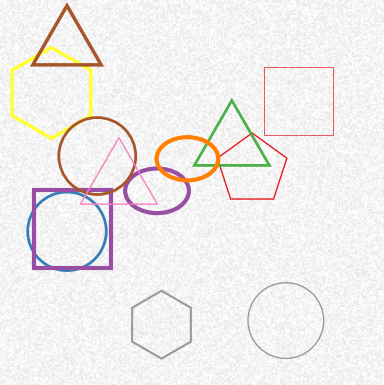[{"shape": "pentagon", "thickness": 1, "radius": 0.47, "center": [0.655, 0.56]}, {"shape": "square", "thickness": 0.5, "radius": 0.44, "center": [0.776, 0.738]}, {"shape": "circle", "thickness": 2, "radius": 0.51, "center": [0.174, 0.399]}, {"shape": "triangle", "thickness": 2, "radius": 0.56, "center": [0.602, 0.627]}, {"shape": "oval", "thickness": 3, "radius": 0.41, "center": [0.408, 0.504]}, {"shape": "square", "thickness": 3, "radius": 0.5, "center": [0.188, 0.406]}, {"shape": "oval", "thickness": 3, "radius": 0.4, "center": [0.487, 0.588]}, {"shape": "hexagon", "thickness": 2.5, "radius": 0.59, "center": [0.134, 0.759]}, {"shape": "circle", "thickness": 2, "radius": 0.5, "center": [0.253, 0.595]}, {"shape": "triangle", "thickness": 2.5, "radius": 0.51, "center": [0.174, 0.883]}, {"shape": "triangle", "thickness": 1, "radius": 0.58, "center": [0.309, 0.527]}, {"shape": "circle", "thickness": 1, "radius": 0.49, "center": [0.742, 0.167]}, {"shape": "hexagon", "thickness": 1.5, "radius": 0.44, "center": [0.419, 0.157]}]